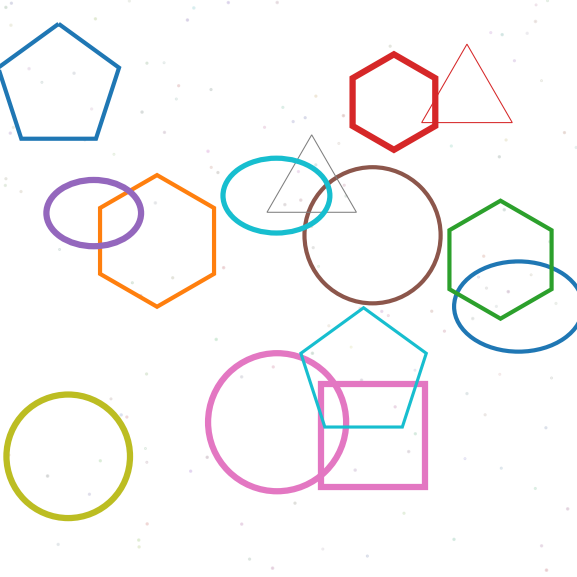[{"shape": "oval", "thickness": 2, "radius": 0.56, "center": [0.898, 0.468]}, {"shape": "pentagon", "thickness": 2, "radius": 0.55, "center": [0.102, 0.848]}, {"shape": "hexagon", "thickness": 2, "radius": 0.57, "center": [0.272, 0.582]}, {"shape": "hexagon", "thickness": 2, "radius": 0.51, "center": [0.867, 0.549]}, {"shape": "triangle", "thickness": 0.5, "radius": 0.45, "center": [0.809, 0.832]}, {"shape": "hexagon", "thickness": 3, "radius": 0.41, "center": [0.682, 0.822]}, {"shape": "oval", "thickness": 3, "radius": 0.41, "center": [0.162, 0.63]}, {"shape": "circle", "thickness": 2, "radius": 0.59, "center": [0.645, 0.592]}, {"shape": "square", "thickness": 3, "radius": 0.45, "center": [0.646, 0.245]}, {"shape": "circle", "thickness": 3, "radius": 0.6, "center": [0.48, 0.268]}, {"shape": "triangle", "thickness": 0.5, "radius": 0.45, "center": [0.54, 0.676]}, {"shape": "circle", "thickness": 3, "radius": 0.53, "center": [0.118, 0.209]}, {"shape": "oval", "thickness": 2.5, "radius": 0.46, "center": [0.479, 0.66]}, {"shape": "pentagon", "thickness": 1.5, "radius": 0.57, "center": [0.63, 0.352]}]